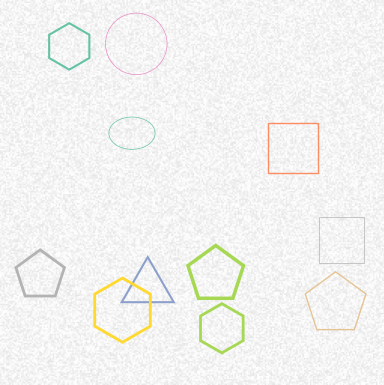[{"shape": "oval", "thickness": 0.5, "radius": 0.3, "center": [0.343, 0.654]}, {"shape": "hexagon", "thickness": 1.5, "radius": 0.3, "center": [0.18, 0.879]}, {"shape": "square", "thickness": 1, "radius": 0.32, "center": [0.762, 0.616]}, {"shape": "triangle", "thickness": 1.5, "radius": 0.39, "center": [0.384, 0.254]}, {"shape": "circle", "thickness": 0.5, "radius": 0.4, "center": [0.354, 0.886]}, {"shape": "hexagon", "thickness": 2, "radius": 0.32, "center": [0.576, 0.147]}, {"shape": "pentagon", "thickness": 2.5, "radius": 0.38, "center": [0.56, 0.287]}, {"shape": "hexagon", "thickness": 2, "radius": 0.42, "center": [0.318, 0.194]}, {"shape": "pentagon", "thickness": 1, "radius": 0.41, "center": [0.872, 0.211]}, {"shape": "square", "thickness": 0.5, "radius": 0.29, "center": [0.888, 0.376]}, {"shape": "pentagon", "thickness": 2, "radius": 0.33, "center": [0.104, 0.285]}]